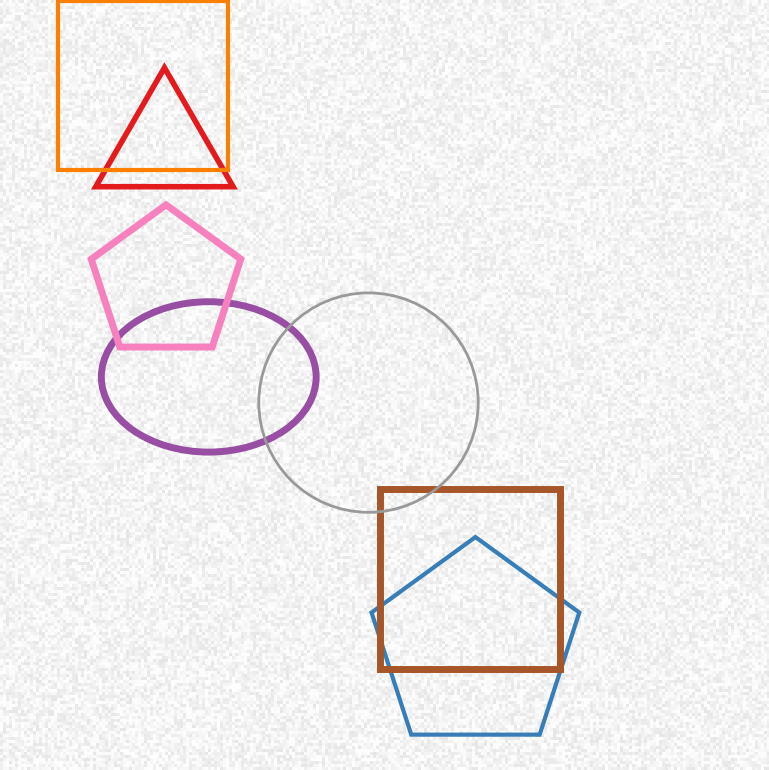[{"shape": "triangle", "thickness": 2, "radius": 0.51, "center": [0.214, 0.809]}, {"shape": "pentagon", "thickness": 1.5, "radius": 0.71, "center": [0.617, 0.161]}, {"shape": "oval", "thickness": 2.5, "radius": 0.7, "center": [0.271, 0.511]}, {"shape": "square", "thickness": 1.5, "radius": 0.55, "center": [0.186, 0.889]}, {"shape": "square", "thickness": 2.5, "radius": 0.59, "center": [0.61, 0.248]}, {"shape": "pentagon", "thickness": 2.5, "radius": 0.51, "center": [0.216, 0.632]}, {"shape": "circle", "thickness": 1, "radius": 0.71, "center": [0.479, 0.477]}]